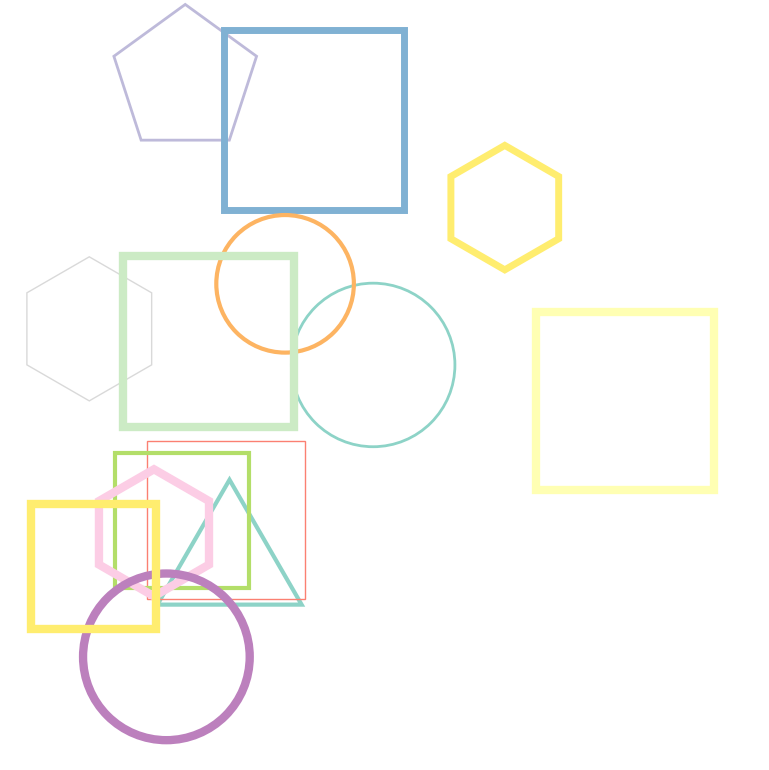[{"shape": "triangle", "thickness": 1.5, "radius": 0.54, "center": [0.298, 0.269]}, {"shape": "circle", "thickness": 1, "radius": 0.53, "center": [0.485, 0.526]}, {"shape": "square", "thickness": 3, "radius": 0.58, "center": [0.812, 0.479]}, {"shape": "pentagon", "thickness": 1, "radius": 0.49, "center": [0.241, 0.897]}, {"shape": "square", "thickness": 0.5, "radius": 0.51, "center": [0.293, 0.325]}, {"shape": "square", "thickness": 2.5, "radius": 0.58, "center": [0.408, 0.844]}, {"shape": "circle", "thickness": 1.5, "radius": 0.45, "center": [0.37, 0.631]}, {"shape": "square", "thickness": 1.5, "radius": 0.44, "center": [0.236, 0.324]}, {"shape": "hexagon", "thickness": 3, "radius": 0.41, "center": [0.2, 0.308]}, {"shape": "hexagon", "thickness": 0.5, "radius": 0.47, "center": [0.116, 0.573]}, {"shape": "circle", "thickness": 3, "radius": 0.54, "center": [0.216, 0.147]}, {"shape": "square", "thickness": 3, "radius": 0.55, "center": [0.27, 0.556]}, {"shape": "hexagon", "thickness": 2.5, "radius": 0.4, "center": [0.656, 0.73]}, {"shape": "square", "thickness": 3, "radius": 0.41, "center": [0.121, 0.265]}]